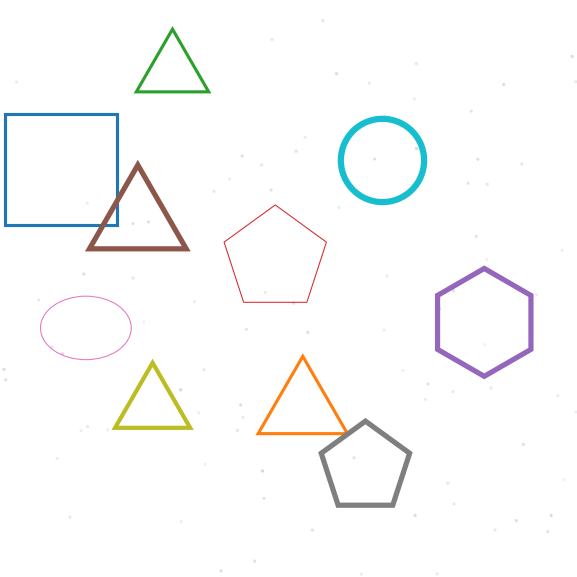[{"shape": "square", "thickness": 1.5, "radius": 0.48, "center": [0.105, 0.706]}, {"shape": "triangle", "thickness": 1.5, "radius": 0.45, "center": [0.524, 0.293]}, {"shape": "triangle", "thickness": 1.5, "radius": 0.36, "center": [0.299, 0.876]}, {"shape": "pentagon", "thickness": 0.5, "radius": 0.47, "center": [0.477, 0.551]}, {"shape": "hexagon", "thickness": 2.5, "radius": 0.47, "center": [0.839, 0.441]}, {"shape": "triangle", "thickness": 2.5, "radius": 0.48, "center": [0.239, 0.617]}, {"shape": "oval", "thickness": 0.5, "radius": 0.39, "center": [0.149, 0.431]}, {"shape": "pentagon", "thickness": 2.5, "radius": 0.4, "center": [0.633, 0.189]}, {"shape": "triangle", "thickness": 2, "radius": 0.38, "center": [0.264, 0.296]}, {"shape": "circle", "thickness": 3, "radius": 0.36, "center": [0.662, 0.721]}]